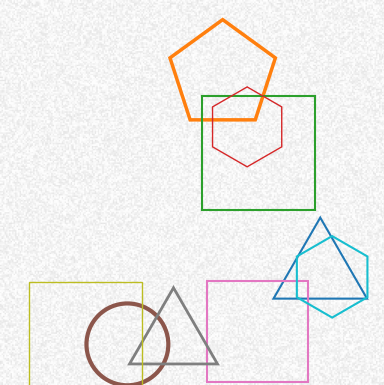[{"shape": "triangle", "thickness": 1.5, "radius": 0.7, "center": [0.832, 0.294]}, {"shape": "pentagon", "thickness": 2.5, "radius": 0.72, "center": [0.578, 0.805]}, {"shape": "square", "thickness": 1.5, "radius": 0.74, "center": [0.671, 0.604]}, {"shape": "hexagon", "thickness": 1, "radius": 0.52, "center": [0.642, 0.67]}, {"shape": "circle", "thickness": 3, "radius": 0.53, "center": [0.331, 0.106]}, {"shape": "square", "thickness": 1.5, "radius": 0.66, "center": [0.669, 0.138]}, {"shape": "triangle", "thickness": 2, "radius": 0.66, "center": [0.451, 0.121]}, {"shape": "square", "thickness": 1, "radius": 0.73, "center": [0.223, 0.121]}, {"shape": "hexagon", "thickness": 1.5, "radius": 0.53, "center": [0.863, 0.281]}]